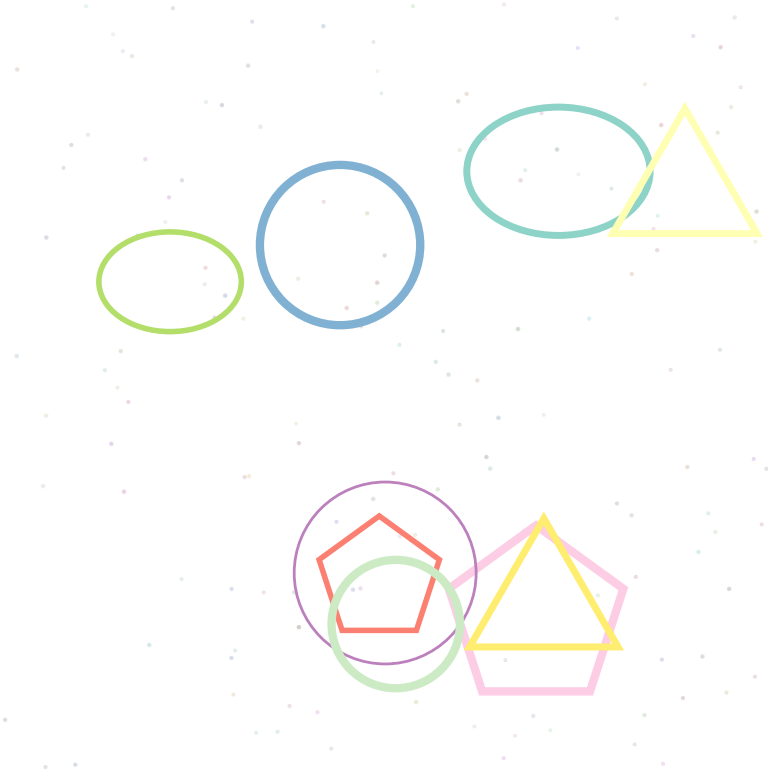[{"shape": "oval", "thickness": 2.5, "radius": 0.6, "center": [0.725, 0.778]}, {"shape": "triangle", "thickness": 2.5, "radius": 0.54, "center": [0.89, 0.751]}, {"shape": "pentagon", "thickness": 2, "radius": 0.41, "center": [0.493, 0.248]}, {"shape": "circle", "thickness": 3, "radius": 0.52, "center": [0.442, 0.682]}, {"shape": "oval", "thickness": 2, "radius": 0.46, "center": [0.221, 0.634]}, {"shape": "pentagon", "thickness": 3, "radius": 0.6, "center": [0.696, 0.199]}, {"shape": "circle", "thickness": 1, "radius": 0.59, "center": [0.5, 0.256]}, {"shape": "circle", "thickness": 3, "radius": 0.42, "center": [0.514, 0.19]}, {"shape": "triangle", "thickness": 2.5, "radius": 0.56, "center": [0.706, 0.215]}]